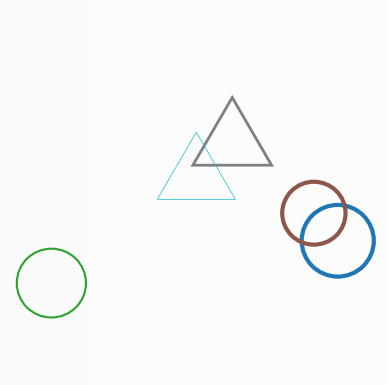[{"shape": "circle", "thickness": 3, "radius": 0.47, "center": [0.872, 0.375]}, {"shape": "circle", "thickness": 1.5, "radius": 0.45, "center": [0.133, 0.265]}, {"shape": "circle", "thickness": 3, "radius": 0.41, "center": [0.81, 0.446]}, {"shape": "triangle", "thickness": 2, "radius": 0.59, "center": [0.599, 0.63]}, {"shape": "triangle", "thickness": 0.5, "radius": 0.58, "center": [0.507, 0.54]}]